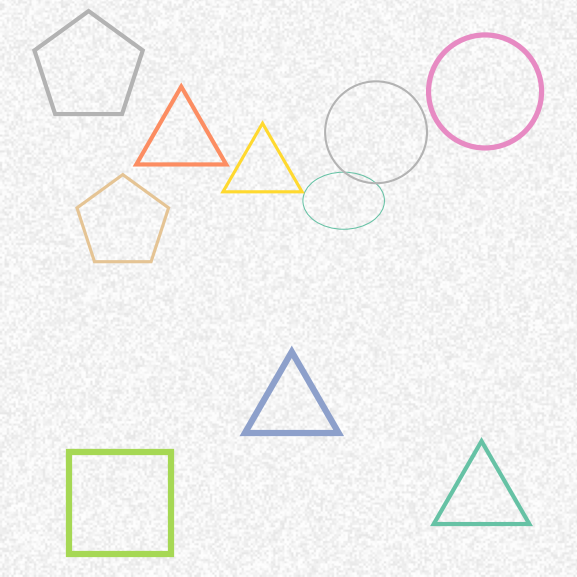[{"shape": "triangle", "thickness": 2, "radius": 0.48, "center": [0.834, 0.14]}, {"shape": "oval", "thickness": 0.5, "radius": 0.35, "center": [0.595, 0.652]}, {"shape": "triangle", "thickness": 2, "radius": 0.45, "center": [0.314, 0.759]}, {"shape": "triangle", "thickness": 3, "radius": 0.47, "center": [0.505, 0.296]}, {"shape": "circle", "thickness": 2.5, "radius": 0.49, "center": [0.84, 0.841]}, {"shape": "square", "thickness": 3, "radius": 0.44, "center": [0.208, 0.128]}, {"shape": "triangle", "thickness": 1.5, "radius": 0.4, "center": [0.455, 0.707]}, {"shape": "pentagon", "thickness": 1.5, "radius": 0.42, "center": [0.213, 0.613]}, {"shape": "pentagon", "thickness": 2, "radius": 0.49, "center": [0.153, 0.881]}, {"shape": "circle", "thickness": 1, "radius": 0.44, "center": [0.651, 0.77]}]